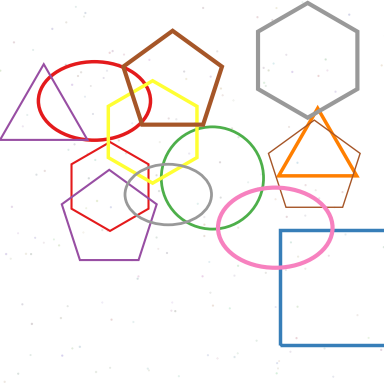[{"shape": "hexagon", "thickness": 1.5, "radius": 0.58, "center": [0.286, 0.516]}, {"shape": "oval", "thickness": 2.5, "radius": 0.73, "center": [0.245, 0.738]}, {"shape": "square", "thickness": 2.5, "radius": 0.75, "center": [0.877, 0.253]}, {"shape": "circle", "thickness": 2, "radius": 0.66, "center": [0.552, 0.538]}, {"shape": "triangle", "thickness": 1.5, "radius": 0.66, "center": [0.114, 0.702]}, {"shape": "pentagon", "thickness": 1.5, "radius": 0.65, "center": [0.284, 0.429]}, {"shape": "triangle", "thickness": 2.5, "radius": 0.59, "center": [0.825, 0.602]}, {"shape": "hexagon", "thickness": 2.5, "radius": 0.66, "center": [0.396, 0.657]}, {"shape": "pentagon", "thickness": 3, "radius": 0.67, "center": [0.448, 0.785]}, {"shape": "pentagon", "thickness": 1, "radius": 0.63, "center": [0.816, 0.563]}, {"shape": "oval", "thickness": 3, "radius": 0.74, "center": [0.715, 0.409]}, {"shape": "hexagon", "thickness": 3, "radius": 0.75, "center": [0.799, 0.843]}, {"shape": "oval", "thickness": 2, "radius": 0.56, "center": [0.437, 0.495]}]